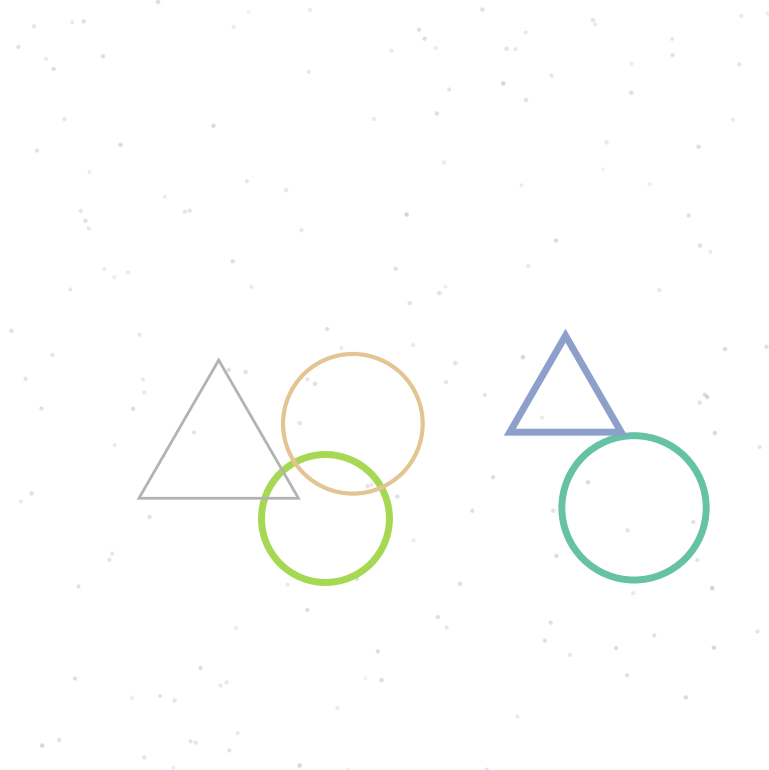[{"shape": "circle", "thickness": 2.5, "radius": 0.47, "center": [0.823, 0.34]}, {"shape": "triangle", "thickness": 2.5, "radius": 0.42, "center": [0.734, 0.481]}, {"shape": "circle", "thickness": 2.5, "radius": 0.42, "center": [0.423, 0.327]}, {"shape": "circle", "thickness": 1.5, "radius": 0.45, "center": [0.458, 0.45]}, {"shape": "triangle", "thickness": 1, "radius": 0.6, "center": [0.284, 0.413]}]